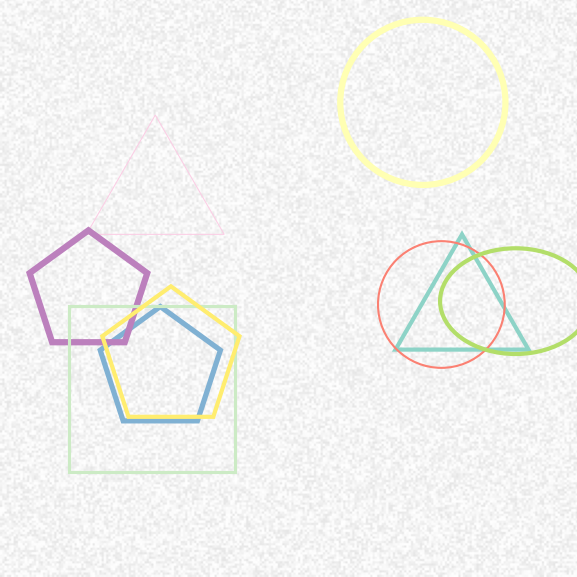[{"shape": "triangle", "thickness": 2, "radius": 0.66, "center": [0.8, 0.46]}, {"shape": "circle", "thickness": 3, "radius": 0.72, "center": [0.732, 0.822]}, {"shape": "circle", "thickness": 1, "radius": 0.55, "center": [0.764, 0.472]}, {"shape": "pentagon", "thickness": 2.5, "radius": 0.55, "center": [0.278, 0.359]}, {"shape": "oval", "thickness": 2, "radius": 0.65, "center": [0.893, 0.478]}, {"shape": "triangle", "thickness": 0.5, "radius": 0.69, "center": [0.269, 0.662]}, {"shape": "pentagon", "thickness": 3, "radius": 0.54, "center": [0.153, 0.493]}, {"shape": "square", "thickness": 1.5, "radius": 0.72, "center": [0.263, 0.325]}, {"shape": "pentagon", "thickness": 2, "radius": 0.62, "center": [0.296, 0.378]}]